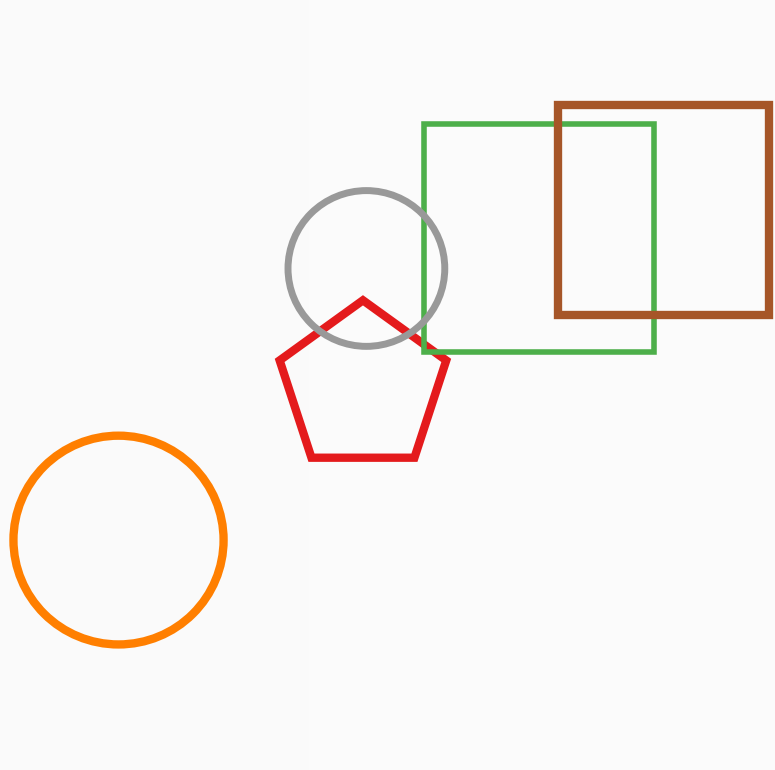[{"shape": "pentagon", "thickness": 3, "radius": 0.57, "center": [0.468, 0.497]}, {"shape": "square", "thickness": 2, "radius": 0.74, "center": [0.695, 0.691]}, {"shape": "circle", "thickness": 3, "radius": 0.68, "center": [0.153, 0.299]}, {"shape": "square", "thickness": 3, "radius": 0.68, "center": [0.856, 0.727]}, {"shape": "circle", "thickness": 2.5, "radius": 0.51, "center": [0.473, 0.651]}]